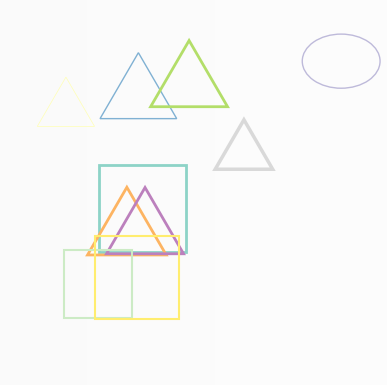[{"shape": "square", "thickness": 2, "radius": 0.56, "center": [0.367, 0.459]}, {"shape": "triangle", "thickness": 0.5, "radius": 0.43, "center": [0.17, 0.714]}, {"shape": "oval", "thickness": 1, "radius": 0.5, "center": [0.88, 0.841]}, {"shape": "triangle", "thickness": 1, "radius": 0.57, "center": [0.357, 0.749]}, {"shape": "triangle", "thickness": 2, "radius": 0.59, "center": [0.327, 0.396]}, {"shape": "triangle", "thickness": 2, "radius": 0.57, "center": [0.488, 0.78]}, {"shape": "triangle", "thickness": 2.5, "radius": 0.43, "center": [0.63, 0.603]}, {"shape": "triangle", "thickness": 2, "radius": 0.57, "center": [0.374, 0.398]}, {"shape": "square", "thickness": 1.5, "radius": 0.44, "center": [0.253, 0.262]}, {"shape": "square", "thickness": 1.5, "radius": 0.54, "center": [0.353, 0.278]}]